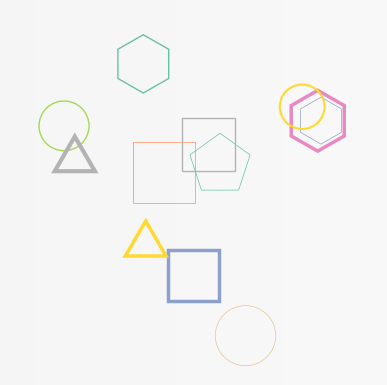[{"shape": "pentagon", "thickness": 0.5, "radius": 0.41, "center": [0.568, 0.572]}, {"shape": "hexagon", "thickness": 1, "radius": 0.38, "center": [0.37, 0.834]}, {"shape": "square", "thickness": 0.5, "radius": 0.4, "center": [0.423, 0.552]}, {"shape": "square", "thickness": 2.5, "radius": 0.33, "center": [0.499, 0.284]}, {"shape": "hexagon", "thickness": 0.5, "radius": 0.3, "center": [0.828, 0.687]}, {"shape": "hexagon", "thickness": 2.5, "radius": 0.39, "center": [0.82, 0.686]}, {"shape": "circle", "thickness": 1, "radius": 0.32, "center": [0.165, 0.673]}, {"shape": "triangle", "thickness": 2.5, "radius": 0.3, "center": [0.376, 0.365]}, {"shape": "circle", "thickness": 1.5, "radius": 0.29, "center": [0.78, 0.723]}, {"shape": "circle", "thickness": 0.5, "radius": 0.39, "center": [0.634, 0.128]}, {"shape": "square", "thickness": 1, "radius": 0.34, "center": [0.537, 0.624]}, {"shape": "triangle", "thickness": 3, "radius": 0.3, "center": [0.193, 0.585]}]